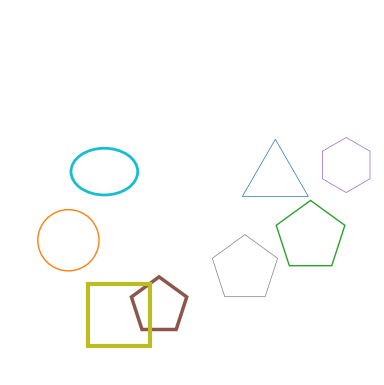[{"shape": "triangle", "thickness": 0.5, "radius": 0.5, "center": [0.715, 0.539]}, {"shape": "circle", "thickness": 1, "radius": 0.4, "center": [0.178, 0.376]}, {"shape": "pentagon", "thickness": 1, "radius": 0.47, "center": [0.807, 0.386]}, {"shape": "hexagon", "thickness": 0.5, "radius": 0.36, "center": [0.899, 0.571]}, {"shape": "pentagon", "thickness": 2.5, "radius": 0.38, "center": [0.413, 0.205]}, {"shape": "pentagon", "thickness": 0.5, "radius": 0.45, "center": [0.636, 0.301]}, {"shape": "square", "thickness": 3, "radius": 0.4, "center": [0.309, 0.183]}, {"shape": "oval", "thickness": 2, "radius": 0.43, "center": [0.271, 0.554]}]